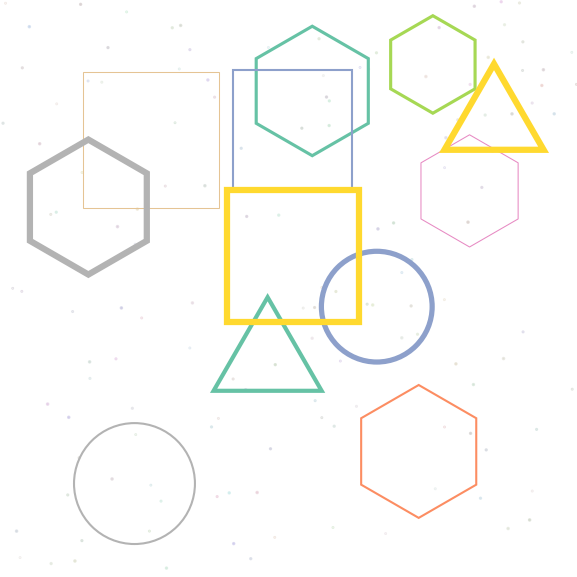[{"shape": "hexagon", "thickness": 1.5, "radius": 0.56, "center": [0.541, 0.842]}, {"shape": "triangle", "thickness": 2, "radius": 0.54, "center": [0.463, 0.376]}, {"shape": "hexagon", "thickness": 1, "radius": 0.58, "center": [0.725, 0.217]}, {"shape": "square", "thickness": 1, "radius": 0.52, "center": [0.506, 0.775]}, {"shape": "circle", "thickness": 2.5, "radius": 0.48, "center": [0.652, 0.468]}, {"shape": "hexagon", "thickness": 0.5, "radius": 0.49, "center": [0.813, 0.669]}, {"shape": "hexagon", "thickness": 1.5, "radius": 0.42, "center": [0.75, 0.888]}, {"shape": "triangle", "thickness": 3, "radius": 0.5, "center": [0.855, 0.789]}, {"shape": "square", "thickness": 3, "radius": 0.57, "center": [0.507, 0.556]}, {"shape": "square", "thickness": 0.5, "radius": 0.59, "center": [0.262, 0.757]}, {"shape": "circle", "thickness": 1, "radius": 0.52, "center": [0.233, 0.162]}, {"shape": "hexagon", "thickness": 3, "radius": 0.58, "center": [0.153, 0.641]}]